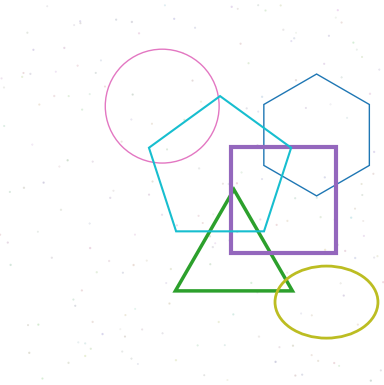[{"shape": "hexagon", "thickness": 1, "radius": 0.79, "center": [0.822, 0.649]}, {"shape": "triangle", "thickness": 2.5, "radius": 0.88, "center": [0.608, 0.332]}, {"shape": "square", "thickness": 3, "radius": 0.69, "center": [0.736, 0.481]}, {"shape": "circle", "thickness": 1, "radius": 0.74, "center": [0.421, 0.724]}, {"shape": "oval", "thickness": 2, "radius": 0.67, "center": [0.848, 0.215]}, {"shape": "pentagon", "thickness": 1.5, "radius": 0.97, "center": [0.572, 0.556]}]